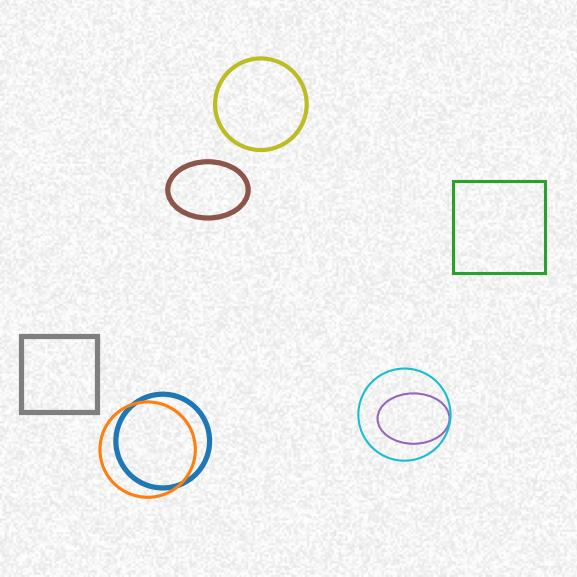[{"shape": "circle", "thickness": 2.5, "radius": 0.41, "center": [0.282, 0.235]}, {"shape": "circle", "thickness": 1.5, "radius": 0.41, "center": [0.256, 0.221]}, {"shape": "square", "thickness": 1.5, "radius": 0.4, "center": [0.864, 0.606]}, {"shape": "oval", "thickness": 1, "radius": 0.31, "center": [0.716, 0.274]}, {"shape": "oval", "thickness": 2.5, "radius": 0.35, "center": [0.36, 0.67]}, {"shape": "square", "thickness": 2.5, "radius": 0.33, "center": [0.102, 0.351]}, {"shape": "circle", "thickness": 2, "radius": 0.4, "center": [0.452, 0.819]}, {"shape": "circle", "thickness": 1, "radius": 0.4, "center": [0.7, 0.281]}]